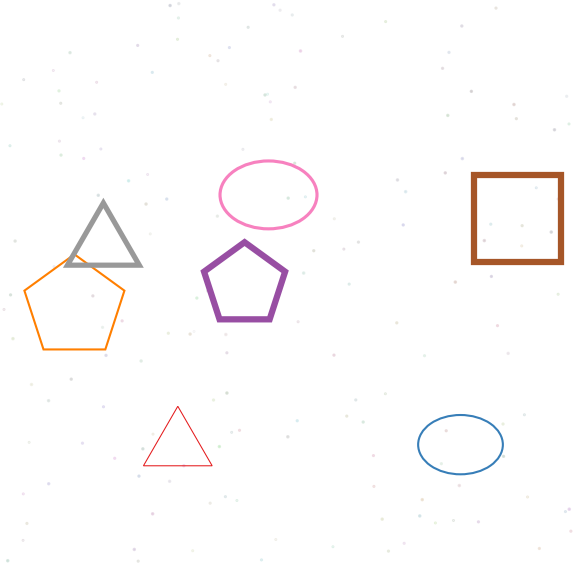[{"shape": "triangle", "thickness": 0.5, "radius": 0.34, "center": [0.308, 0.227]}, {"shape": "oval", "thickness": 1, "radius": 0.37, "center": [0.797, 0.229]}, {"shape": "pentagon", "thickness": 3, "radius": 0.37, "center": [0.424, 0.506]}, {"shape": "pentagon", "thickness": 1, "radius": 0.46, "center": [0.129, 0.468]}, {"shape": "square", "thickness": 3, "radius": 0.38, "center": [0.895, 0.62]}, {"shape": "oval", "thickness": 1.5, "radius": 0.42, "center": [0.465, 0.662]}, {"shape": "triangle", "thickness": 2.5, "radius": 0.36, "center": [0.179, 0.576]}]